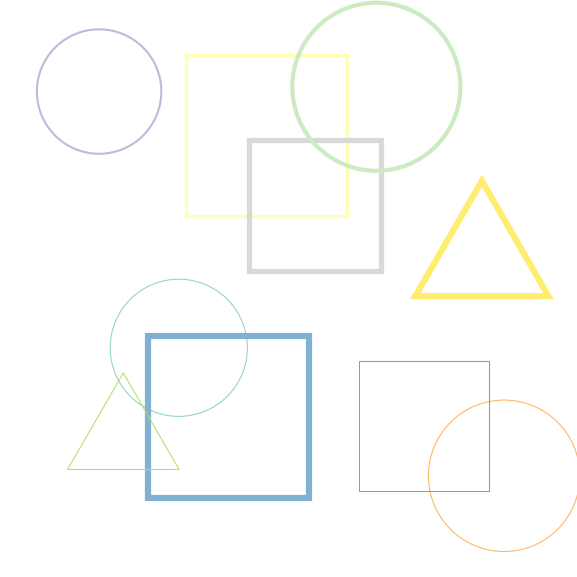[{"shape": "circle", "thickness": 0.5, "radius": 0.59, "center": [0.31, 0.397]}, {"shape": "square", "thickness": 1.5, "radius": 0.7, "center": [0.462, 0.764]}, {"shape": "circle", "thickness": 1, "radius": 0.54, "center": [0.172, 0.841]}, {"shape": "square", "thickness": 3, "radius": 0.7, "center": [0.396, 0.278]}, {"shape": "circle", "thickness": 0.5, "radius": 0.66, "center": [0.873, 0.175]}, {"shape": "triangle", "thickness": 0.5, "radius": 0.56, "center": [0.214, 0.242]}, {"shape": "square", "thickness": 2.5, "radius": 0.57, "center": [0.545, 0.644]}, {"shape": "square", "thickness": 0.5, "radius": 0.56, "center": [0.734, 0.262]}, {"shape": "circle", "thickness": 2, "radius": 0.73, "center": [0.652, 0.849]}, {"shape": "triangle", "thickness": 3, "radius": 0.67, "center": [0.834, 0.553]}]